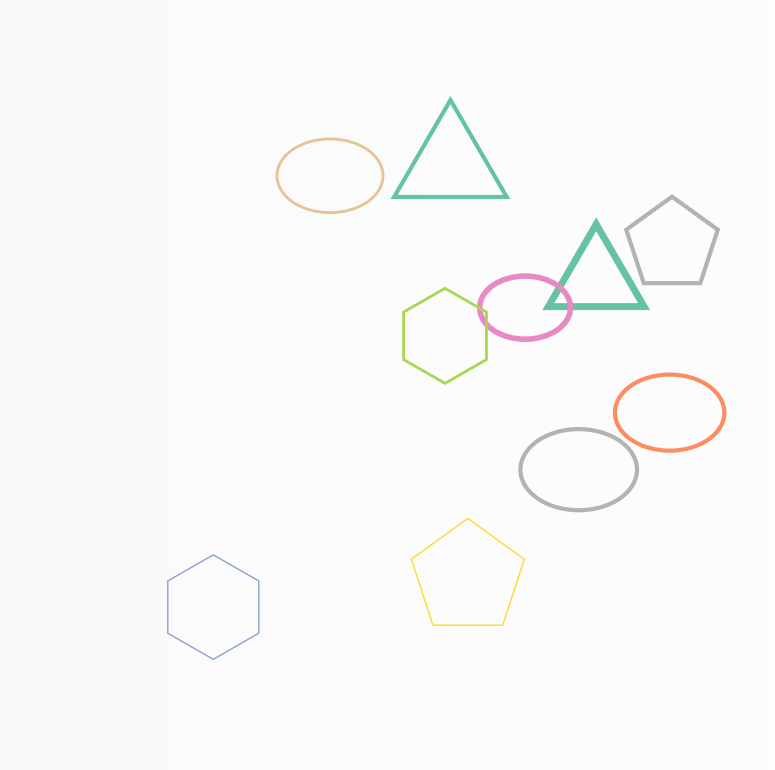[{"shape": "triangle", "thickness": 2.5, "radius": 0.36, "center": [0.769, 0.637]}, {"shape": "triangle", "thickness": 1.5, "radius": 0.42, "center": [0.581, 0.786]}, {"shape": "oval", "thickness": 1.5, "radius": 0.35, "center": [0.864, 0.464]}, {"shape": "hexagon", "thickness": 0.5, "radius": 0.34, "center": [0.275, 0.212]}, {"shape": "oval", "thickness": 2, "radius": 0.29, "center": [0.678, 0.6]}, {"shape": "hexagon", "thickness": 1, "radius": 0.31, "center": [0.574, 0.564]}, {"shape": "pentagon", "thickness": 0.5, "radius": 0.38, "center": [0.604, 0.25]}, {"shape": "oval", "thickness": 1, "radius": 0.34, "center": [0.426, 0.772]}, {"shape": "pentagon", "thickness": 1.5, "radius": 0.31, "center": [0.867, 0.683]}, {"shape": "oval", "thickness": 1.5, "radius": 0.38, "center": [0.747, 0.39]}]